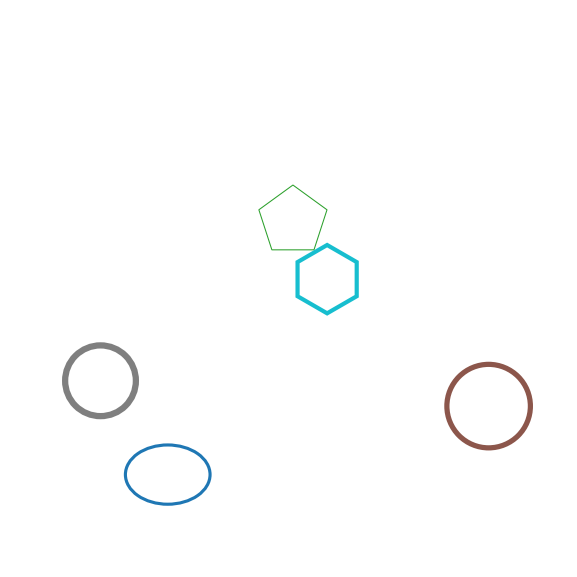[{"shape": "oval", "thickness": 1.5, "radius": 0.37, "center": [0.29, 0.177]}, {"shape": "pentagon", "thickness": 0.5, "radius": 0.31, "center": [0.507, 0.617]}, {"shape": "circle", "thickness": 2.5, "radius": 0.36, "center": [0.846, 0.296]}, {"shape": "circle", "thickness": 3, "radius": 0.31, "center": [0.174, 0.34]}, {"shape": "hexagon", "thickness": 2, "radius": 0.3, "center": [0.566, 0.516]}]